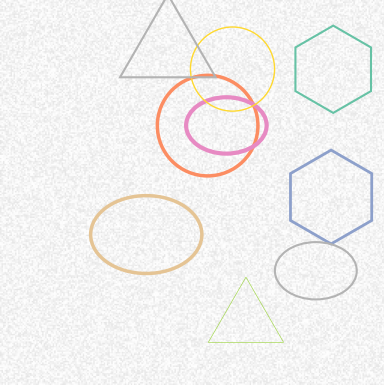[{"shape": "hexagon", "thickness": 1.5, "radius": 0.57, "center": [0.865, 0.82]}, {"shape": "circle", "thickness": 2.5, "radius": 0.65, "center": [0.539, 0.674]}, {"shape": "hexagon", "thickness": 2, "radius": 0.61, "center": [0.86, 0.488]}, {"shape": "oval", "thickness": 3, "radius": 0.52, "center": [0.588, 0.674]}, {"shape": "triangle", "thickness": 0.5, "radius": 0.56, "center": [0.639, 0.167]}, {"shape": "circle", "thickness": 1, "radius": 0.55, "center": [0.604, 0.821]}, {"shape": "oval", "thickness": 2.5, "radius": 0.72, "center": [0.38, 0.391]}, {"shape": "oval", "thickness": 1.5, "radius": 0.53, "center": [0.82, 0.297]}, {"shape": "triangle", "thickness": 1.5, "radius": 0.72, "center": [0.436, 0.871]}]